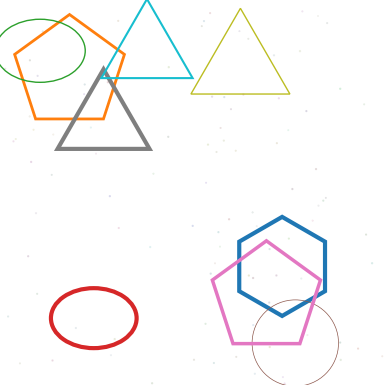[{"shape": "hexagon", "thickness": 3, "radius": 0.64, "center": [0.733, 0.308]}, {"shape": "pentagon", "thickness": 2, "radius": 0.75, "center": [0.181, 0.812]}, {"shape": "oval", "thickness": 1, "radius": 0.59, "center": [0.104, 0.868]}, {"shape": "oval", "thickness": 3, "radius": 0.56, "center": [0.244, 0.174]}, {"shape": "circle", "thickness": 0.5, "radius": 0.56, "center": [0.767, 0.109]}, {"shape": "pentagon", "thickness": 2.5, "radius": 0.74, "center": [0.692, 0.227]}, {"shape": "triangle", "thickness": 3, "radius": 0.69, "center": [0.269, 0.682]}, {"shape": "triangle", "thickness": 1, "radius": 0.74, "center": [0.624, 0.83]}, {"shape": "triangle", "thickness": 1.5, "radius": 0.68, "center": [0.382, 0.866]}]